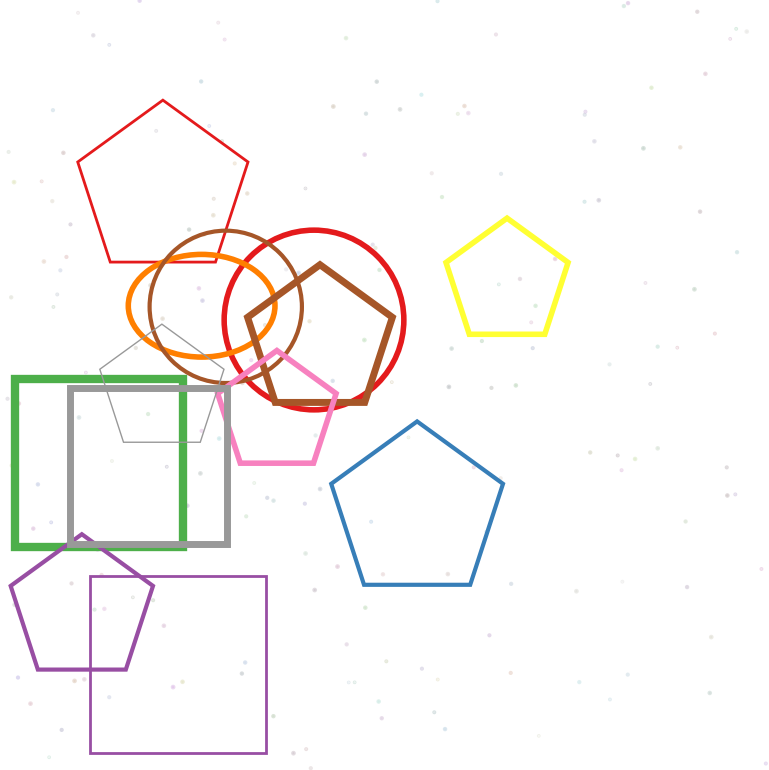[{"shape": "pentagon", "thickness": 1, "radius": 0.58, "center": [0.212, 0.754]}, {"shape": "circle", "thickness": 2, "radius": 0.58, "center": [0.408, 0.584]}, {"shape": "pentagon", "thickness": 1.5, "radius": 0.59, "center": [0.542, 0.335]}, {"shape": "square", "thickness": 3, "radius": 0.55, "center": [0.129, 0.398]}, {"shape": "square", "thickness": 1, "radius": 0.57, "center": [0.231, 0.137]}, {"shape": "pentagon", "thickness": 1.5, "radius": 0.49, "center": [0.106, 0.209]}, {"shape": "oval", "thickness": 2, "radius": 0.48, "center": [0.262, 0.603]}, {"shape": "pentagon", "thickness": 2, "radius": 0.42, "center": [0.659, 0.633]}, {"shape": "pentagon", "thickness": 2.5, "radius": 0.49, "center": [0.416, 0.557]}, {"shape": "circle", "thickness": 1.5, "radius": 0.49, "center": [0.293, 0.602]}, {"shape": "pentagon", "thickness": 2, "radius": 0.4, "center": [0.36, 0.464]}, {"shape": "square", "thickness": 2.5, "radius": 0.51, "center": [0.193, 0.395]}, {"shape": "pentagon", "thickness": 0.5, "radius": 0.42, "center": [0.21, 0.494]}]